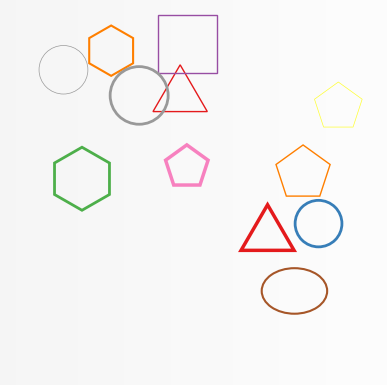[{"shape": "triangle", "thickness": 1, "radius": 0.4, "center": [0.465, 0.751]}, {"shape": "triangle", "thickness": 2.5, "radius": 0.39, "center": [0.69, 0.389]}, {"shape": "circle", "thickness": 2, "radius": 0.3, "center": [0.822, 0.419]}, {"shape": "hexagon", "thickness": 2, "radius": 0.41, "center": [0.212, 0.536]}, {"shape": "square", "thickness": 1, "radius": 0.38, "center": [0.484, 0.886]}, {"shape": "pentagon", "thickness": 1, "radius": 0.37, "center": [0.782, 0.55]}, {"shape": "hexagon", "thickness": 1.5, "radius": 0.33, "center": [0.287, 0.868]}, {"shape": "pentagon", "thickness": 0.5, "radius": 0.32, "center": [0.873, 0.722]}, {"shape": "oval", "thickness": 1.5, "radius": 0.42, "center": [0.76, 0.244]}, {"shape": "pentagon", "thickness": 2.5, "radius": 0.29, "center": [0.482, 0.566]}, {"shape": "circle", "thickness": 0.5, "radius": 0.32, "center": [0.164, 0.819]}, {"shape": "circle", "thickness": 2, "radius": 0.37, "center": [0.359, 0.752]}]